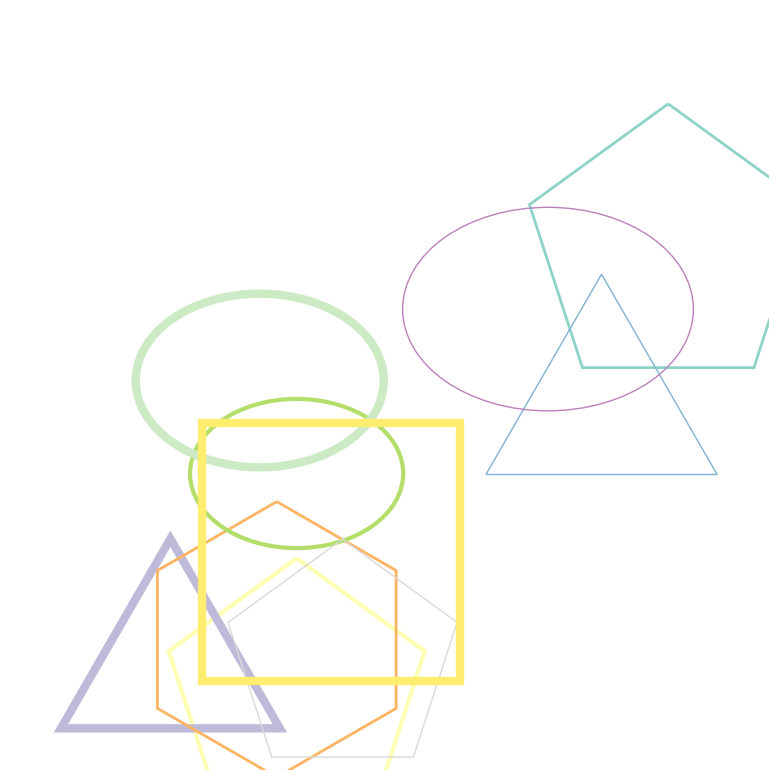[{"shape": "pentagon", "thickness": 1, "radius": 0.95, "center": [0.868, 0.676]}, {"shape": "pentagon", "thickness": 1.5, "radius": 0.87, "center": [0.385, 0.1]}, {"shape": "triangle", "thickness": 3, "radius": 0.82, "center": [0.221, 0.136]}, {"shape": "triangle", "thickness": 0.5, "radius": 0.87, "center": [0.781, 0.47]}, {"shape": "hexagon", "thickness": 1, "radius": 0.9, "center": [0.359, 0.17]}, {"shape": "oval", "thickness": 1.5, "radius": 0.69, "center": [0.385, 0.385]}, {"shape": "pentagon", "thickness": 0.5, "radius": 0.78, "center": [0.445, 0.143]}, {"shape": "oval", "thickness": 0.5, "radius": 0.94, "center": [0.712, 0.599]}, {"shape": "oval", "thickness": 3, "radius": 0.81, "center": [0.337, 0.506]}, {"shape": "square", "thickness": 3, "radius": 0.84, "center": [0.43, 0.283]}]